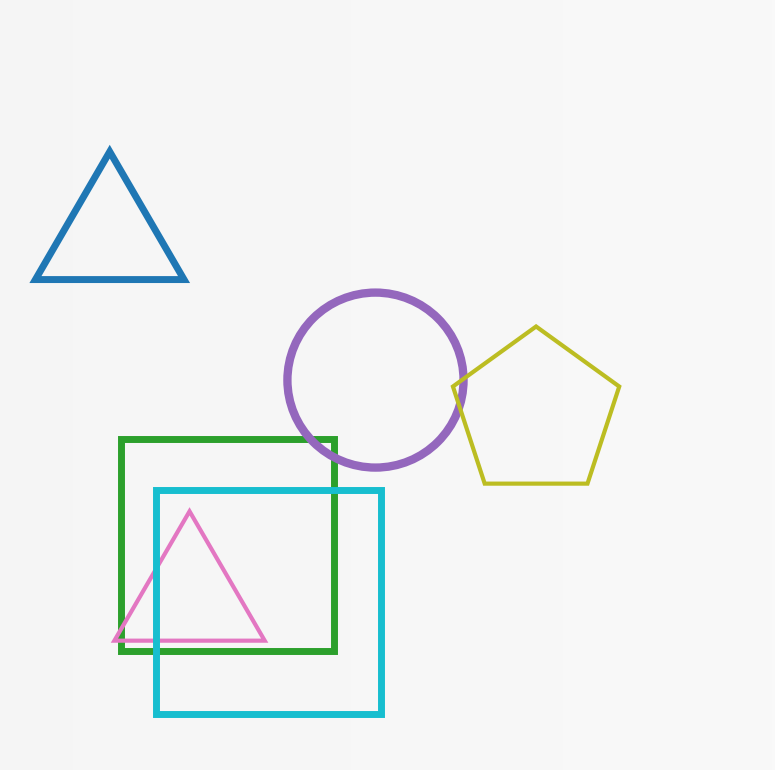[{"shape": "triangle", "thickness": 2.5, "radius": 0.55, "center": [0.142, 0.692]}, {"shape": "square", "thickness": 2.5, "radius": 0.69, "center": [0.294, 0.292]}, {"shape": "circle", "thickness": 3, "radius": 0.57, "center": [0.484, 0.506]}, {"shape": "triangle", "thickness": 1.5, "radius": 0.56, "center": [0.245, 0.224]}, {"shape": "pentagon", "thickness": 1.5, "radius": 0.56, "center": [0.692, 0.463]}, {"shape": "square", "thickness": 2.5, "radius": 0.73, "center": [0.346, 0.218]}]